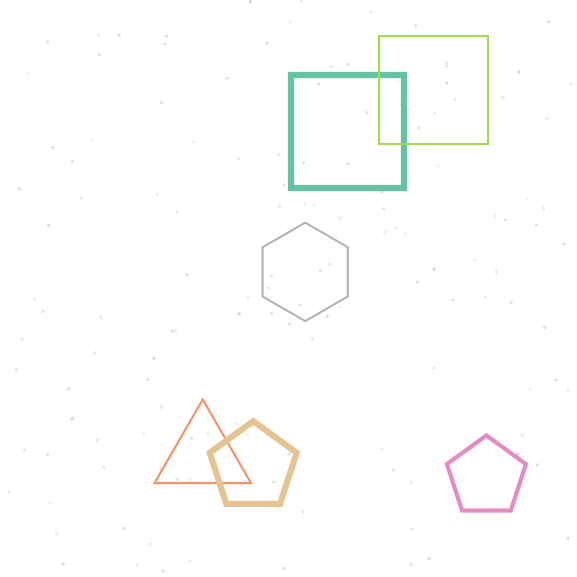[{"shape": "square", "thickness": 3, "radius": 0.49, "center": [0.601, 0.771]}, {"shape": "triangle", "thickness": 1, "radius": 0.48, "center": [0.351, 0.211]}, {"shape": "pentagon", "thickness": 2, "radius": 0.36, "center": [0.842, 0.173]}, {"shape": "square", "thickness": 1, "radius": 0.47, "center": [0.751, 0.843]}, {"shape": "pentagon", "thickness": 3, "radius": 0.4, "center": [0.438, 0.191]}, {"shape": "hexagon", "thickness": 1, "radius": 0.43, "center": [0.529, 0.528]}]